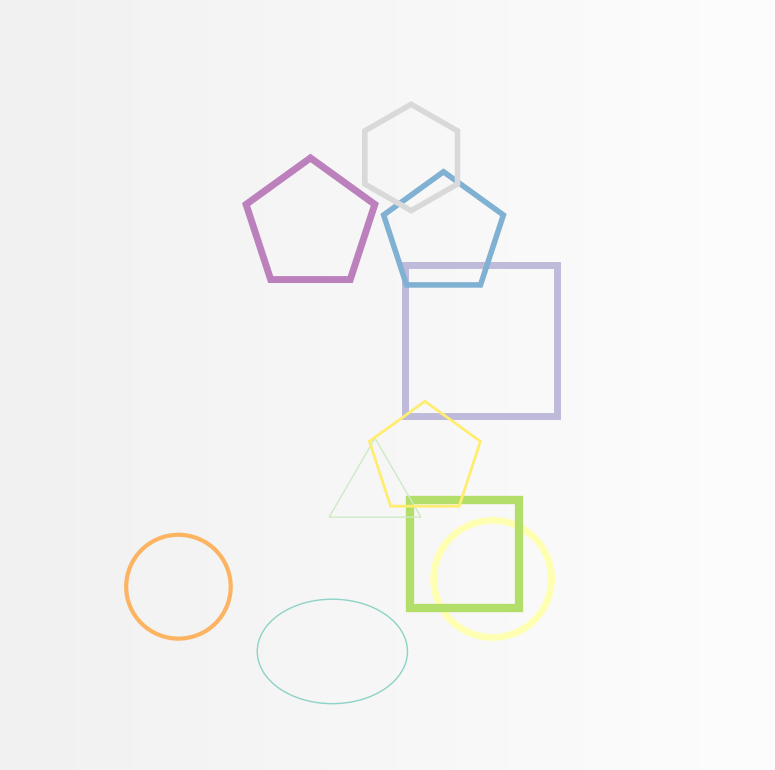[{"shape": "oval", "thickness": 0.5, "radius": 0.48, "center": [0.429, 0.154]}, {"shape": "circle", "thickness": 2.5, "radius": 0.38, "center": [0.636, 0.248]}, {"shape": "square", "thickness": 2.5, "radius": 0.49, "center": [0.621, 0.558]}, {"shape": "pentagon", "thickness": 2, "radius": 0.41, "center": [0.572, 0.696]}, {"shape": "circle", "thickness": 1.5, "radius": 0.34, "center": [0.23, 0.238]}, {"shape": "square", "thickness": 3, "radius": 0.35, "center": [0.599, 0.28]}, {"shape": "hexagon", "thickness": 2, "radius": 0.35, "center": [0.531, 0.795]}, {"shape": "pentagon", "thickness": 2.5, "radius": 0.44, "center": [0.401, 0.708]}, {"shape": "triangle", "thickness": 0.5, "radius": 0.34, "center": [0.484, 0.363]}, {"shape": "pentagon", "thickness": 1, "radius": 0.38, "center": [0.548, 0.404]}]